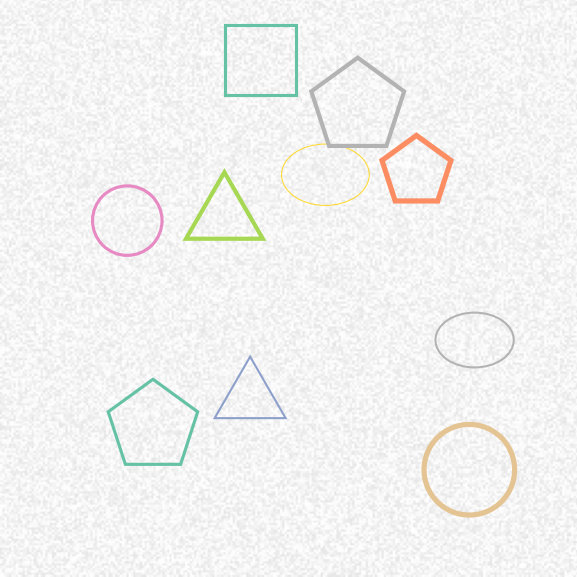[{"shape": "pentagon", "thickness": 1.5, "radius": 0.41, "center": [0.265, 0.261]}, {"shape": "square", "thickness": 1.5, "radius": 0.31, "center": [0.451, 0.895]}, {"shape": "pentagon", "thickness": 2.5, "radius": 0.31, "center": [0.721, 0.702]}, {"shape": "triangle", "thickness": 1, "radius": 0.35, "center": [0.433, 0.311]}, {"shape": "circle", "thickness": 1.5, "radius": 0.3, "center": [0.22, 0.617]}, {"shape": "triangle", "thickness": 2, "radius": 0.38, "center": [0.389, 0.624]}, {"shape": "oval", "thickness": 0.5, "radius": 0.38, "center": [0.563, 0.697]}, {"shape": "circle", "thickness": 2.5, "radius": 0.39, "center": [0.813, 0.186]}, {"shape": "oval", "thickness": 1, "radius": 0.34, "center": [0.822, 0.41]}, {"shape": "pentagon", "thickness": 2, "radius": 0.42, "center": [0.619, 0.815]}]